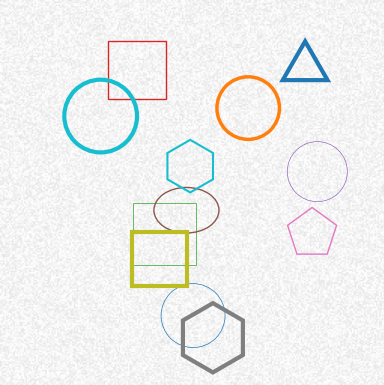[{"shape": "triangle", "thickness": 3, "radius": 0.34, "center": [0.793, 0.825]}, {"shape": "circle", "thickness": 0.5, "radius": 0.42, "center": [0.501, 0.18]}, {"shape": "circle", "thickness": 2.5, "radius": 0.41, "center": [0.645, 0.719]}, {"shape": "square", "thickness": 0.5, "radius": 0.4, "center": [0.427, 0.393]}, {"shape": "square", "thickness": 1, "radius": 0.38, "center": [0.355, 0.819]}, {"shape": "circle", "thickness": 0.5, "radius": 0.39, "center": [0.824, 0.554]}, {"shape": "oval", "thickness": 1, "radius": 0.42, "center": [0.484, 0.454]}, {"shape": "pentagon", "thickness": 1, "radius": 0.33, "center": [0.811, 0.394]}, {"shape": "hexagon", "thickness": 3, "radius": 0.45, "center": [0.553, 0.123]}, {"shape": "square", "thickness": 3, "radius": 0.35, "center": [0.414, 0.327]}, {"shape": "hexagon", "thickness": 1.5, "radius": 0.34, "center": [0.494, 0.568]}, {"shape": "circle", "thickness": 3, "radius": 0.47, "center": [0.262, 0.699]}]